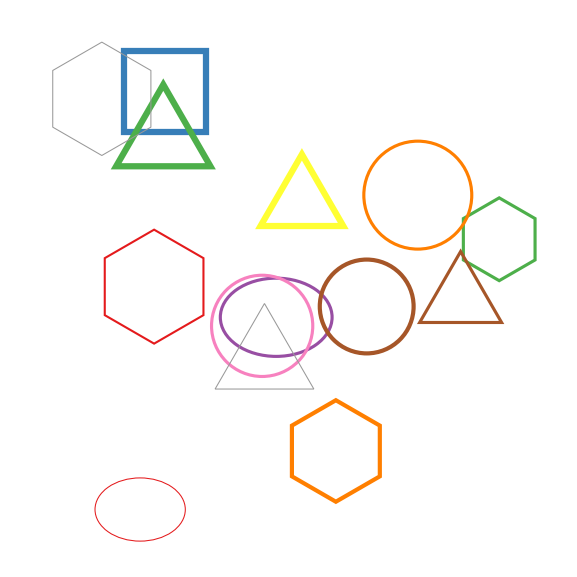[{"shape": "oval", "thickness": 0.5, "radius": 0.39, "center": [0.243, 0.117]}, {"shape": "hexagon", "thickness": 1, "radius": 0.49, "center": [0.267, 0.503]}, {"shape": "square", "thickness": 3, "radius": 0.35, "center": [0.286, 0.84]}, {"shape": "triangle", "thickness": 3, "radius": 0.47, "center": [0.283, 0.758]}, {"shape": "hexagon", "thickness": 1.5, "radius": 0.36, "center": [0.864, 0.585]}, {"shape": "oval", "thickness": 1.5, "radius": 0.48, "center": [0.478, 0.45]}, {"shape": "hexagon", "thickness": 2, "radius": 0.44, "center": [0.582, 0.218]}, {"shape": "circle", "thickness": 1.5, "radius": 0.47, "center": [0.723, 0.661]}, {"shape": "triangle", "thickness": 3, "radius": 0.41, "center": [0.523, 0.649]}, {"shape": "circle", "thickness": 2, "radius": 0.41, "center": [0.635, 0.468]}, {"shape": "triangle", "thickness": 1.5, "radius": 0.41, "center": [0.798, 0.482]}, {"shape": "circle", "thickness": 1.5, "radius": 0.44, "center": [0.454, 0.435]}, {"shape": "triangle", "thickness": 0.5, "radius": 0.49, "center": [0.458, 0.375]}, {"shape": "hexagon", "thickness": 0.5, "radius": 0.49, "center": [0.176, 0.828]}]